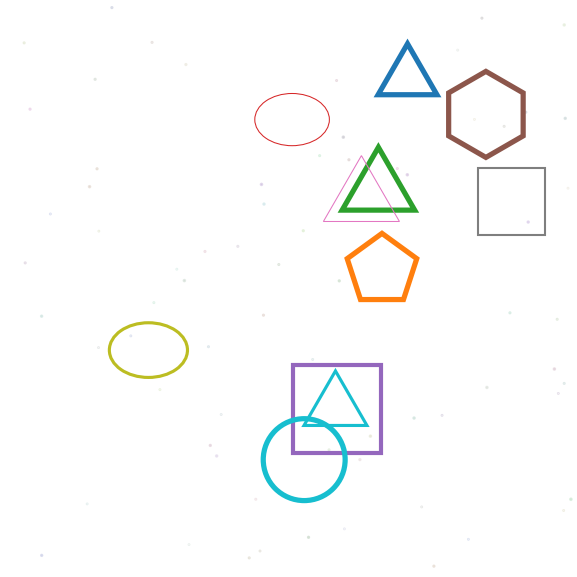[{"shape": "triangle", "thickness": 2.5, "radius": 0.29, "center": [0.706, 0.865]}, {"shape": "pentagon", "thickness": 2.5, "radius": 0.32, "center": [0.661, 0.532]}, {"shape": "triangle", "thickness": 2.5, "radius": 0.36, "center": [0.655, 0.672]}, {"shape": "oval", "thickness": 0.5, "radius": 0.32, "center": [0.506, 0.792]}, {"shape": "square", "thickness": 2, "radius": 0.38, "center": [0.584, 0.292]}, {"shape": "hexagon", "thickness": 2.5, "radius": 0.37, "center": [0.841, 0.801]}, {"shape": "triangle", "thickness": 0.5, "radius": 0.38, "center": [0.626, 0.654]}, {"shape": "square", "thickness": 1, "radius": 0.29, "center": [0.886, 0.65]}, {"shape": "oval", "thickness": 1.5, "radius": 0.34, "center": [0.257, 0.393]}, {"shape": "circle", "thickness": 2.5, "radius": 0.35, "center": [0.527, 0.203]}, {"shape": "triangle", "thickness": 1.5, "radius": 0.31, "center": [0.581, 0.294]}]